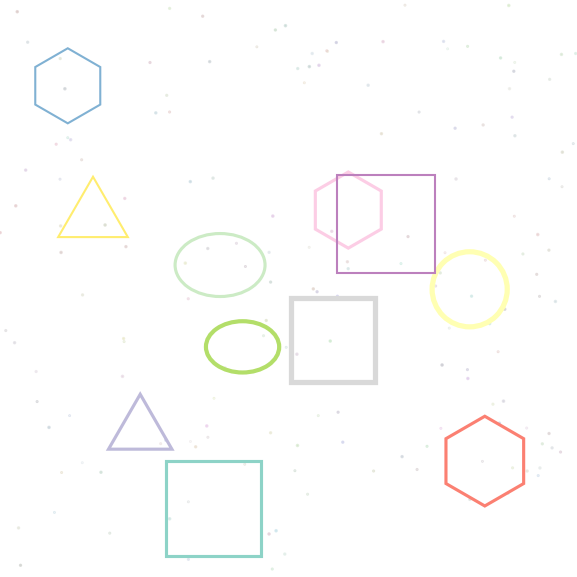[{"shape": "square", "thickness": 1.5, "radius": 0.41, "center": [0.369, 0.119]}, {"shape": "circle", "thickness": 2.5, "radius": 0.33, "center": [0.813, 0.498]}, {"shape": "triangle", "thickness": 1.5, "radius": 0.32, "center": [0.243, 0.253]}, {"shape": "hexagon", "thickness": 1.5, "radius": 0.39, "center": [0.839, 0.201]}, {"shape": "hexagon", "thickness": 1, "radius": 0.32, "center": [0.117, 0.851]}, {"shape": "oval", "thickness": 2, "radius": 0.32, "center": [0.42, 0.399]}, {"shape": "hexagon", "thickness": 1.5, "radius": 0.33, "center": [0.603, 0.635]}, {"shape": "square", "thickness": 2.5, "radius": 0.36, "center": [0.576, 0.41]}, {"shape": "square", "thickness": 1, "radius": 0.42, "center": [0.669, 0.612]}, {"shape": "oval", "thickness": 1.5, "radius": 0.39, "center": [0.381, 0.54]}, {"shape": "triangle", "thickness": 1, "radius": 0.35, "center": [0.161, 0.623]}]